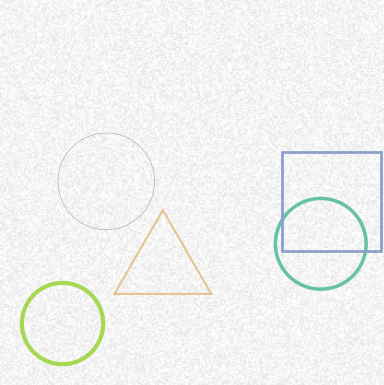[{"shape": "circle", "thickness": 2.5, "radius": 0.59, "center": [0.833, 0.367]}, {"shape": "square", "thickness": 2, "radius": 0.64, "center": [0.861, 0.478]}, {"shape": "circle", "thickness": 3, "radius": 0.53, "center": [0.162, 0.16]}, {"shape": "triangle", "thickness": 1.5, "radius": 0.73, "center": [0.423, 0.309]}, {"shape": "circle", "thickness": 0.5, "radius": 0.63, "center": [0.276, 0.529]}]